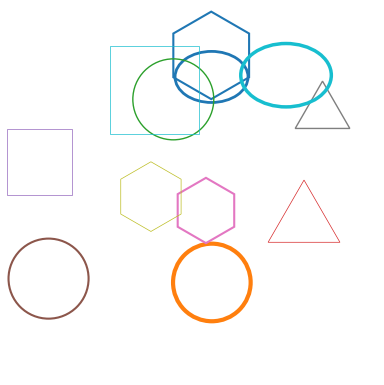[{"shape": "hexagon", "thickness": 1.5, "radius": 0.57, "center": [0.549, 0.856]}, {"shape": "oval", "thickness": 2, "radius": 0.47, "center": [0.549, 0.8]}, {"shape": "circle", "thickness": 3, "radius": 0.5, "center": [0.55, 0.266]}, {"shape": "circle", "thickness": 1, "radius": 0.53, "center": [0.45, 0.742]}, {"shape": "triangle", "thickness": 0.5, "radius": 0.54, "center": [0.79, 0.425]}, {"shape": "square", "thickness": 0.5, "radius": 0.42, "center": [0.103, 0.579]}, {"shape": "circle", "thickness": 1.5, "radius": 0.52, "center": [0.126, 0.276]}, {"shape": "hexagon", "thickness": 1.5, "radius": 0.42, "center": [0.535, 0.453]}, {"shape": "triangle", "thickness": 1, "radius": 0.41, "center": [0.838, 0.707]}, {"shape": "hexagon", "thickness": 0.5, "radius": 0.45, "center": [0.392, 0.489]}, {"shape": "square", "thickness": 0.5, "radius": 0.58, "center": [0.401, 0.766]}, {"shape": "oval", "thickness": 2.5, "radius": 0.59, "center": [0.743, 0.805]}]